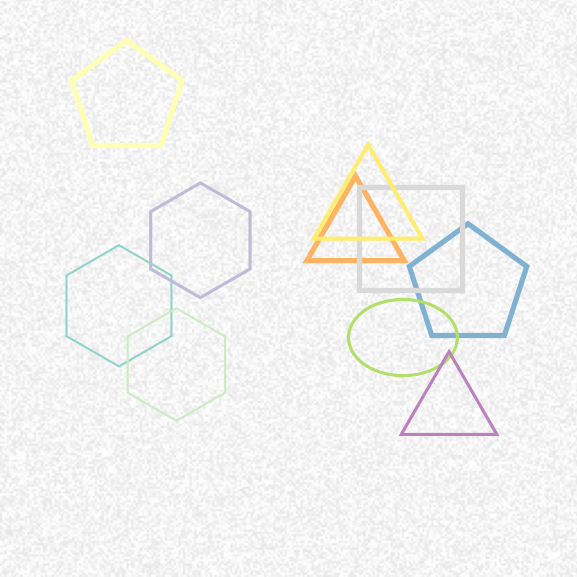[{"shape": "hexagon", "thickness": 1, "radius": 0.52, "center": [0.206, 0.47]}, {"shape": "pentagon", "thickness": 2.5, "radius": 0.5, "center": [0.22, 0.829]}, {"shape": "hexagon", "thickness": 1.5, "radius": 0.5, "center": [0.347, 0.583]}, {"shape": "pentagon", "thickness": 2.5, "radius": 0.53, "center": [0.81, 0.505]}, {"shape": "triangle", "thickness": 2.5, "radius": 0.49, "center": [0.616, 0.597]}, {"shape": "oval", "thickness": 1.5, "radius": 0.47, "center": [0.698, 0.415]}, {"shape": "square", "thickness": 2.5, "radius": 0.45, "center": [0.711, 0.586]}, {"shape": "triangle", "thickness": 1.5, "radius": 0.48, "center": [0.778, 0.295]}, {"shape": "hexagon", "thickness": 1, "radius": 0.49, "center": [0.305, 0.368]}, {"shape": "triangle", "thickness": 2, "radius": 0.54, "center": [0.637, 0.64]}]